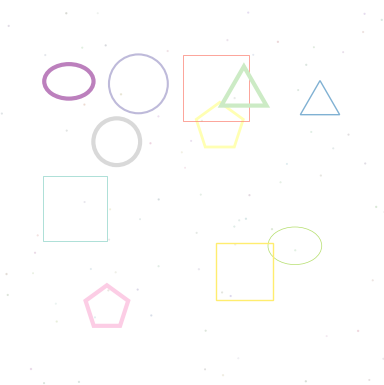[{"shape": "square", "thickness": 0.5, "radius": 0.42, "center": [0.195, 0.459]}, {"shape": "pentagon", "thickness": 2, "radius": 0.32, "center": [0.571, 0.67]}, {"shape": "circle", "thickness": 1.5, "radius": 0.38, "center": [0.359, 0.782]}, {"shape": "square", "thickness": 0.5, "radius": 0.43, "center": [0.561, 0.77]}, {"shape": "triangle", "thickness": 1, "radius": 0.3, "center": [0.831, 0.732]}, {"shape": "oval", "thickness": 0.5, "radius": 0.35, "center": [0.766, 0.362]}, {"shape": "pentagon", "thickness": 3, "radius": 0.29, "center": [0.278, 0.201]}, {"shape": "circle", "thickness": 3, "radius": 0.3, "center": [0.303, 0.632]}, {"shape": "oval", "thickness": 3, "radius": 0.32, "center": [0.179, 0.789]}, {"shape": "triangle", "thickness": 3, "radius": 0.34, "center": [0.634, 0.76]}, {"shape": "square", "thickness": 1, "radius": 0.37, "center": [0.636, 0.295]}]